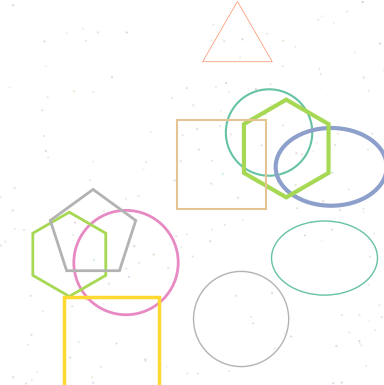[{"shape": "oval", "thickness": 1, "radius": 0.69, "center": [0.843, 0.33]}, {"shape": "circle", "thickness": 1.5, "radius": 0.56, "center": [0.699, 0.656]}, {"shape": "triangle", "thickness": 0.5, "radius": 0.52, "center": [0.617, 0.892]}, {"shape": "oval", "thickness": 3, "radius": 0.72, "center": [0.86, 0.567]}, {"shape": "circle", "thickness": 2, "radius": 0.68, "center": [0.327, 0.318]}, {"shape": "hexagon", "thickness": 3, "radius": 0.63, "center": [0.743, 0.614]}, {"shape": "hexagon", "thickness": 2, "radius": 0.55, "center": [0.18, 0.339]}, {"shape": "square", "thickness": 2.5, "radius": 0.62, "center": [0.289, 0.104]}, {"shape": "square", "thickness": 1.5, "radius": 0.58, "center": [0.575, 0.572]}, {"shape": "pentagon", "thickness": 2, "radius": 0.58, "center": [0.242, 0.391]}, {"shape": "circle", "thickness": 1, "radius": 0.62, "center": [0.626, 0.171]}]